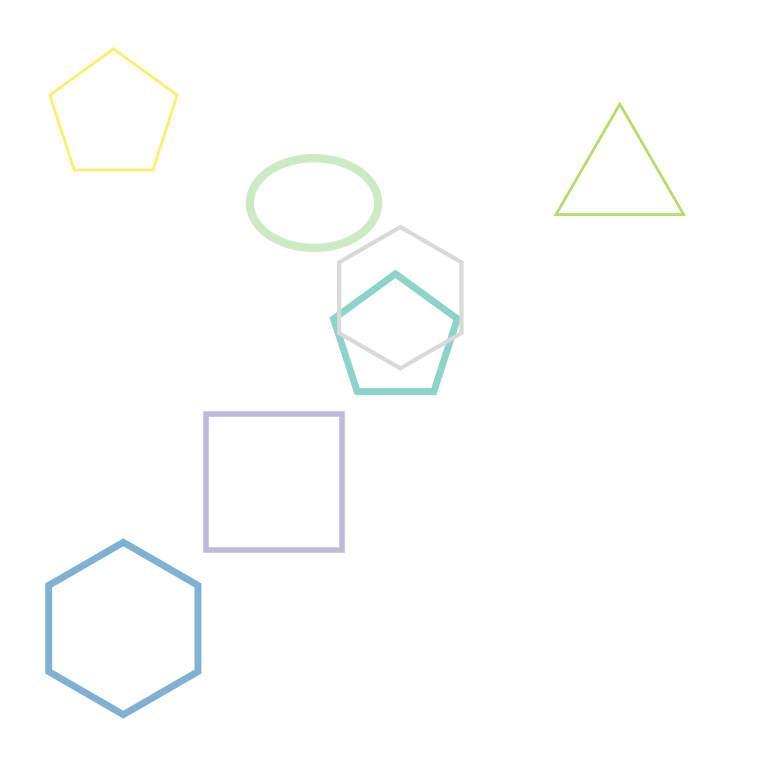[{"shape": "pentagon", "thickness": 2.5, "radius": 0.42, "center": [0.514, 0.56]}, {"shape": "square", "thickness": 2, "radius": 0.44, "center": [0.356, 0.374]}, {"shape": "hexagon", "thickness": 2.5, "radius": 0.56, "center": [0.16, 0.184]}, {"shape": "triangle", "thickness": 1, "radius": 0.48, "center": [0.805, 0.769]}, {"shape": "hexagon", "thickness": 1.5, "radius": 0.46, "center": [0.52, 0.613]}, {"shape": "oval", "thickness": 3, "radius": 0.42, "center": [0.408, 0.736]}, {"shape": "pentagon", "thickness": 1, "radius": 0.43, "center": [0.147, 0.849]}]